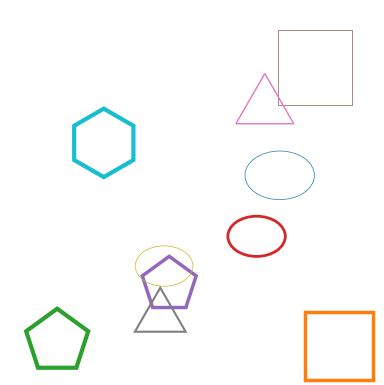[{"shape": "oval", "thickness": 0.5, "radius": 0.45, "center": [0.727, 0.545]}, {"shape": "square", "thickness": 2.5, "radius": 0.44, "center": [0.881, 0.102]}, {"shape": "pentagon", "thickness": 3, "radius": 0.42, "center": [0.149, 0.113]}, {"shape": "oval", "thickness": 2, "radius": 0.37, "center": [0.666, 0.386]}, {"shape": "pentagon", "thickness": 2.5, "radius": 0.37, "center": [0.44, 0.261]}, {"shape": "square", "thickness": 0.5, "radius": 0.48, "center": [0.818, 0.825]}, {"shape": "triangle", "thickness": 1, "radius": 0.43, "center": [0.688, 0.722]}, {"shape": "triangle", "thickness": 1.5, "radius": 0.38, "center": [0.416, 0.176]}, {"shape": "oval", "thickness": 0.5, "radius": 0.37, "center": [0.426, 0.309]}, {"shape": "hexagon", "thickness": 3, "radius": 0.44, "center": [0.27, 0.629]}]